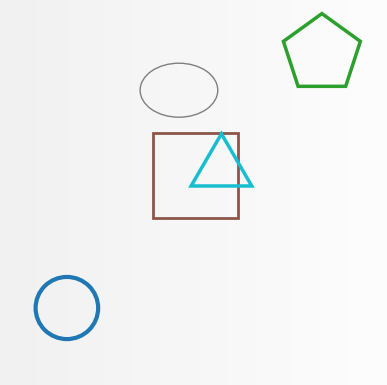[{"shape": "circle", "thickness": 3, "radius": 0.4, "center": [0.173, 0.2]}, {"shape": "pentagon", "thickness": 2.5, "radius": 0.52, "center": [0.831, 0.86]}, {"shape": "square", "thickness": 2, "radius": 0.55, "center": [0.505, 0.544]}, {"shape": "oval", "thickness": 1, "radius": 0.5, "center": [0.462, 0.766]}, {"shape": "triangle", "thickness": 2.5, "radius": 0.45, "center": [0.571, 0.562]}]